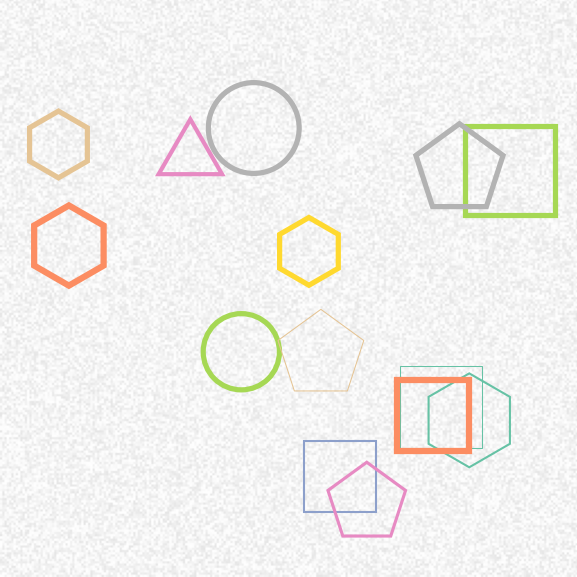[{"shape": "hexagon", "thickness": 1, "radius": 0.41, "center": [0.813, 0.271]}, {"shape": "square", "thickness": 0.5, "radius": 0.35, "center": [0.763, 0.295]}, {"shape": "square", "thickness": 3, "radius": 0.31, "center": [0.75, 0.28]}, {"shape": "hexagon", "thickness": 3, "radius": 0.35, "center": [0.119, 0.574]}, {"shape": "square", "thickness": 1, "radius": 0.31, "center": [0.589, 0.174]}, {"shape": "pentagon", "thickness": 1.5, "radius": 0.35, "center": [0.635, 0.128]}, {"shape": "triangle", "thickness": 2, "radius": 0.32, "center": [0.33, 0.729]}, {"shape": "circle", "thickness": 2.5, "radius": 0.33, "center": [0.418, 0.39]}, {"shape": "square", "thickness": 2.5, "radius": 0.39, "center": [0.883, 0.704]}, {"shape": "hexagon", "thickness": 2.5, "radius": 0.29, "center": [0.535, 0.564]}, {"shape": "pentagon", "thickness": 0.5, "radius": 0.39, "center": [0.556, 0.385]}, {"shape": "hexagon", "thickness": 2.5, "radius": 0.29, "center": [0.101, 0.749]}, {"shape": "pentagon", "thickness": 2.5, "radius": 0.4, "center": [0.796, 0.706]}, {"shape": "circle", "thickness": 2.5, "radius": 0.39, "center": [0.439, 0.777]}]